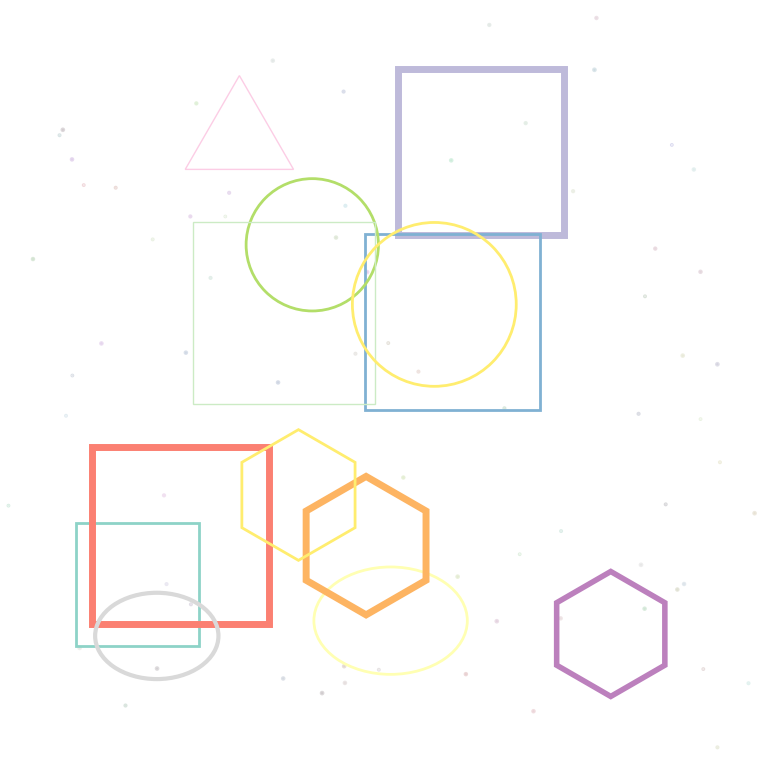[{"shape": "square", "thickness": 1, "radius": 0.4, "center": [0.179, 0.241]}, {"shape": "oval", "thickness": 1, "radius": 0.5, "center": [0.507, 0.194]}, {"shape": "square", "thickness": 2.5, "radius": 0.54, "center": [0.624, 0.802]}, {"shape": "square", "thickness": 2.5, "radius": 0.58, "center": [0.234, 0.304]}, {"shape": "square", "thickness": 1, "radius": 0.57, "center": [0.588, 0.582]}, {"shape": "hexagon", "thickness": 2.5, "radius": 0.45, "center": [0.475, 0.291]}, {"shape": "circle", "thickness": 1, "radius": 0.43, "center": [0.406, 0.682]}, {"shape": "triangle", "thickness": 0.5, "radius": 0.41, "center": [0.311, 0.821]}, {"shape": "oval", "thickness": 1.5, "radius": 0.4, "center": [0.204, 0.174]}, {"shape": "hexagon", "thickness": 2, "radius": 0.41, "center": [0.793, 0.177]}, {"shape": "square", "thickness": 0.5, "radius": 0.59, "center": [0.369, 0.593]}, {"shape": "hexagon", "thickness": 1, "radius": 0.42, "center": [0.388, 0.357]}, {"shape": "circle", "thickness": 1, "radius": 0.53, "center": [0.564, 0.605]}]